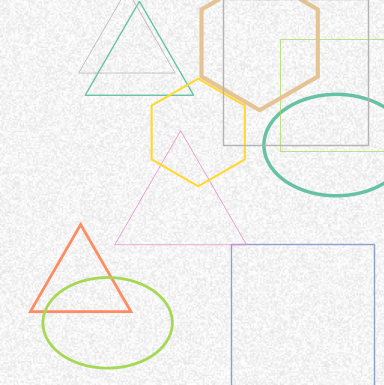[{"shape": "triangle", "thickness": 1, "radius": 0.81, "center": [0.362, 0.834]}, {"shape": "oval", "thickness": 2.5, "radius": 0.94, "center": [0.874, 0.623]}, {"shape": "triangle", "thickness": 2, "radius": 0.75, "center": [0.209, 0.266]}, {"shape": "square", "thickness": 1, "radius": 0.93, "center": [0.785, 0.18]}, {"shape": "triangle", "thickness": 0.5, "radius": 0.99, "center": [0.469, 0.463]}, {"shape": "oval", "thickness": 2, "radius": 0.84, "center": [0.28, 0.161]}, {"shape": "square", "thickness": 0.5, "radius": 0.73, "center": [0.873, 0.752]}, {"shape": "hexagon", "thickness": 1.5, "radius": 0.7, "center": [0.515, 0.656]}, {"shape": "hexagon", "thickness": 3, "radius": 0.87, "center": [0.674, 0.888]}, {"shape": "triangle", "thickness": 0.5, "radius": 0.72, "center": [0.33, 0.883]}, {"shape": "square", "thickness": 1, "radius": 0.94, "center": [0.768, 0.814]}]